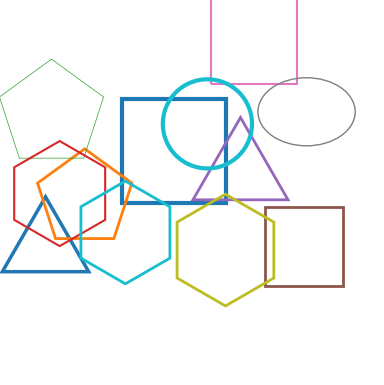[{"shape": "triangle", "thickness": 2.5, "radius": 0.65, "center": [0.118, 0.359]}, {"shape": "square", "thickness": 3, "radius": 0.68, "center": [0.452, 0.608]}, {"shape": "pentagon", "thickness": 2, "radius": 0.64, "center": [0.22, 0.485]}, {"shape": "pentagon", "thickness": 0.5, "radius": 0.71, "center": [0.134, 0.704]}, {"shape": "hexagon", "thickness": 1.5, "radius": 0.68, "center": [0.155, 0.497]}, {"shape": "triangle", "thickness": 2, "radius": 0.71, "center": [0.625, 0.552]}, {"shape": "square", "thickness": 2, "radius": 0.51, "center": [0.79, 0.359]}, {"shape": "square", "thickness": 1.5, "radius": 0.56, "center": [0.66, 0.892]}, {"shape": "oval", "thickness": 1, "radius": 0.63, "center": [0.796, 0.71]}, {"shape": "hexagon", "thickness": 2, "radius": 0.73, "center": [0.586, 0.35]}, {"shape": "hexagon", "thickness": 2, "radius": 0.67, "center": [0.326, 0.396]}, {"shape": "circle", "thickness": 3, "radius": 0.58, "center": [0.539, 0.678]}]